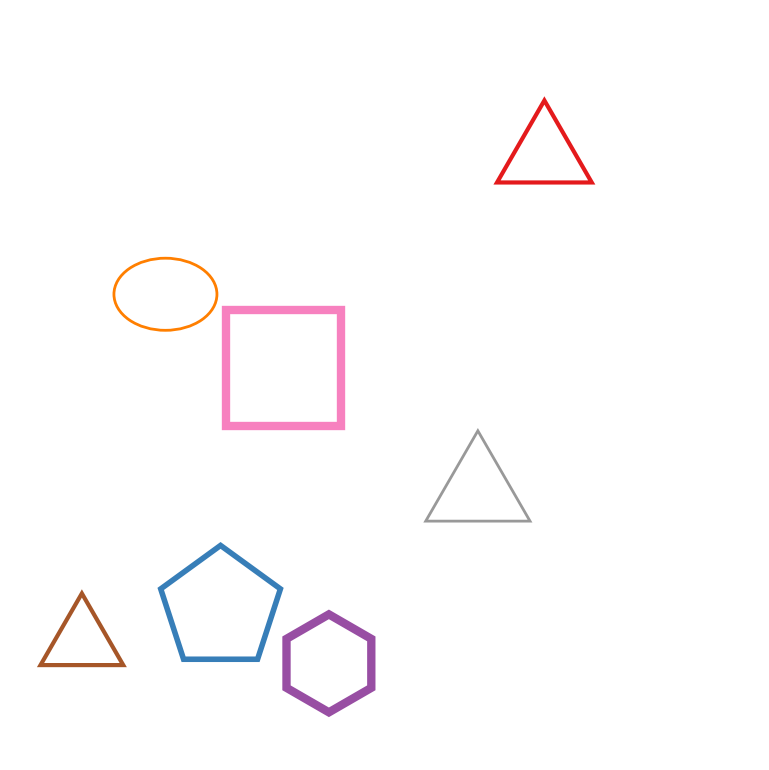[{"shape": "triangle", "thickness": 1.5, "radius": 0.36, "center": [0.707, 0.799]}, {"shape": "pentagon", "thickness": 2, "radius": 0.41, "center": [0.286, 0.21]}, {"shape": "hexagon", "thickness": 3, "radius": 0.32, "center": [0.427, 0.139]}, {"shape": "oval", "thickness": 1, "radius": 0.33, "center": [0.215, 0.618]}, {"shape": "triangle", "thickness": 1.5, "radius": 0.31, "center": [0.106, 0.167]}, {"shape": "square", "thickness": 3, "radius": 0.38, "center": [0.368, 0.522]}, {"shape": "triangle", "thickness": 1, "radius": 0.39, "center": [0.621, 0.362]}]